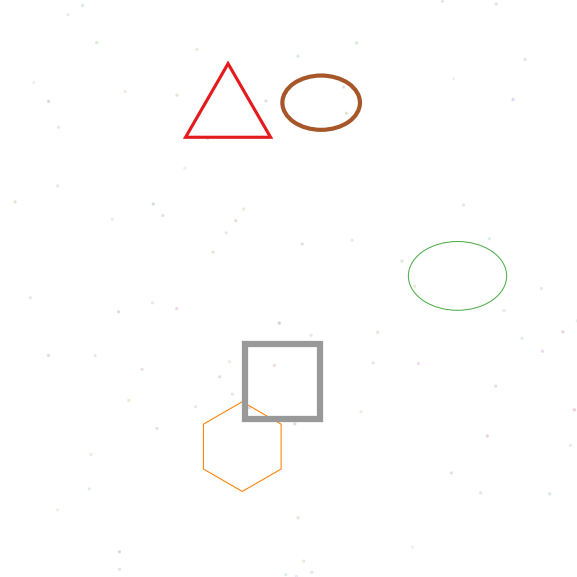[{"shape": "triangle", "thickness": 1.5, "radius": 0.42, "center": [0.395, 0.804]}, {"shape": "oval", "thickness": 0.5, "radius": 0.43, "center": [0.792, 0.521]}, {"shape": "hexagon", "thickness": 0.5, "radius": 0.39, "center": [0.42, 0.226]}, {"shape": "oval", "thickness": 2, "radius": 0.34, "center": [0.556, 0.821]}, {"shape": "square", "thickness": 3, "radius": 0.33, "center": [0.489, 0.339]}]